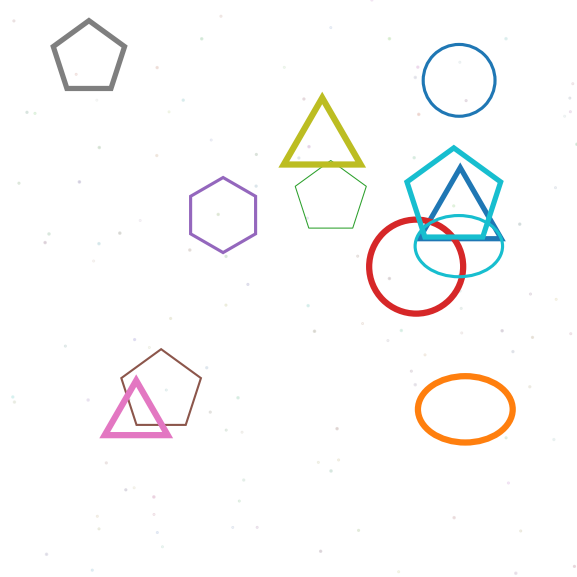[{"shape": "triangle", "thickness": 2.5, "radius": 0.41, "center": [0.797, 0.627]}, {"shape": "circle", "thickness": 1.5, "radius": 0.31, "center": [0.795, 0.86]}, {"shape": "oval", "thickness": 3, "radius": 0.41, "center": [0.806, 0.29]}, {"shape": "pentagon", "thickness": 0.5, "radius": 0.32, "center": [0.573, 0.656]}, {"shape": "circle", "thickness": 3, "radius": 0.41, "center": [0.721, 0.537]}, {"shape": "hexagon", "thickness": 1.5, "radius": 0.32, "center": [0.386, 0.627]}, {"shape": "pentagon", "thickness": 1, "radius": 0.36, "center": [0.279, 0.322]}, {"shape": "triangle", "thickness": 3, "radius": 0.31, "center": [0.236, 0.277]}, {"shape": "pentagon", "thickness": 2.5, "radius": 0.32, "center": [0.154, 0.898]}, {"shape": "triangle", "thickness": 3, "radius": 0.38, "center": [0.558, 0.753]}, {"shape": "pentagon", "thickness": 2.5, "radius": 0.43, "center": [0.786, 0.658]}, {"shape": "oval", "thickness": 1.5, "radius": 0.38, "center": [0.795, 0.573]}]